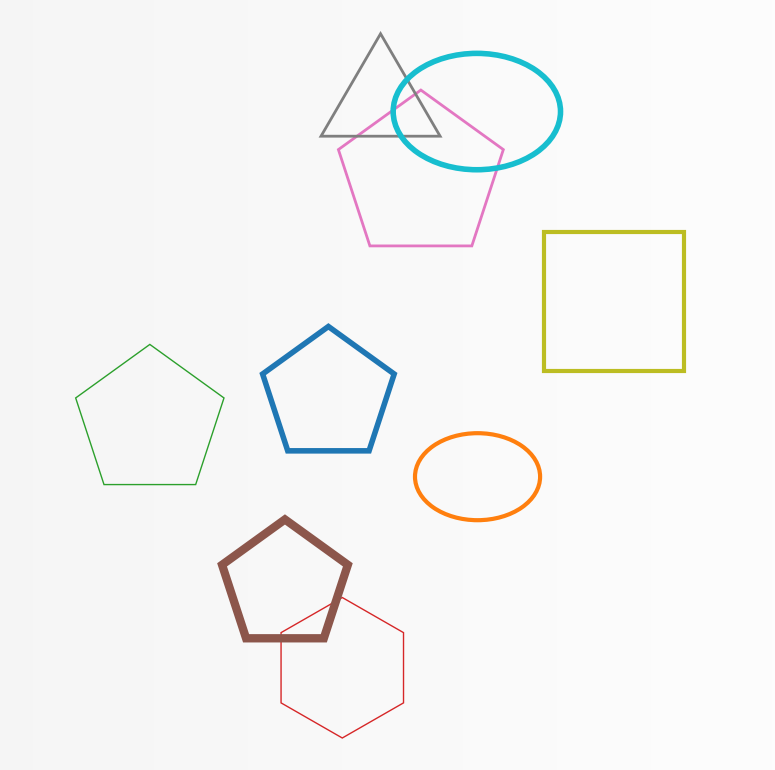[{"shape": "pentagon", "thickness": 2, "radius": 0.45, "center": [0.424, 0.487]}, {"shape": "oval", "thickness": 1.5, "radius": 0.4, "center": [0.616, 0.381]}, {"shape": "pentagon", "thickness": 0.5, "radius": 0.5, "center": [0.193, 0.452]}, {"shape": "hexagon", "thickness": 0.5, "radius": 0.46, "center": [0.442, 0.133]}, {"shape": "pentagon", "thickness": 3, "radius": 0.43, "center": [0.368, 0.24]}, {"shape": "pentagon", "thickness": 1, "radius": 0.56, "center": [0.543, 0.771]}, {"shape": "triangle", "thickness": 1, "radius": 0.44, "center": [0.491, 0.867]}, {"shape": "square", "thickness": 1.5, "radius": 0.45, "center": [0.792, 0.609]}, {"shape": "oval", "thickness": 2, "radius": 0.54, "center": [0.615, 0.855]}]